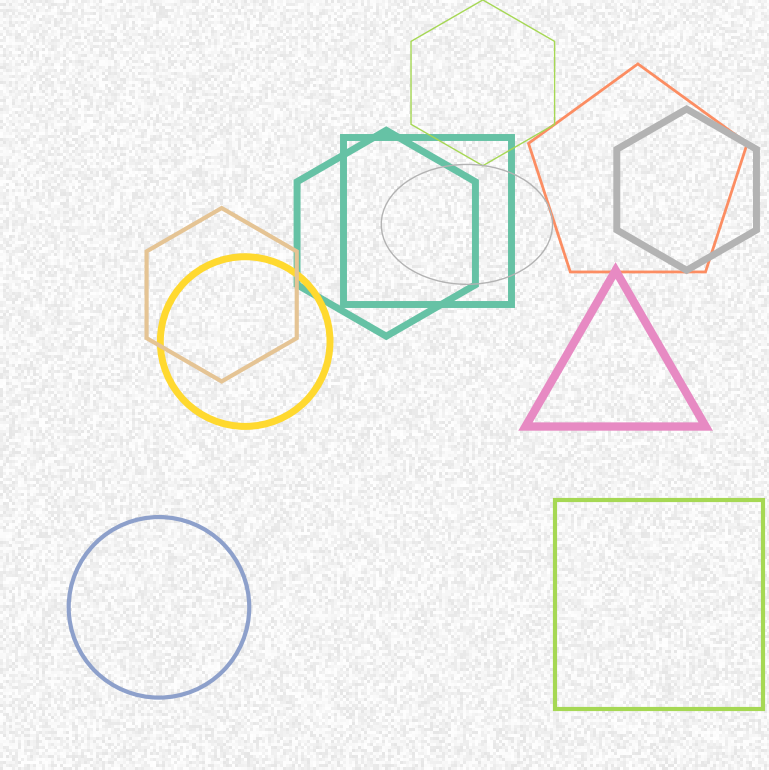[{"shape": "hexagon", "thickness": 2.5, "radius": 0.67, "center": [0.502, 0.697]}, {"shape": "square", "thickness": 2.5, "radius": 0.54, "center": [0.554, 0.714]}, {"shape": "pentagon", "thickness": 1, "radius": 0.75, "center": [0.828, 0.768]}, {"shape": "circle", "thickness": 1.5, "radius": 0.59, "center": [0.206, 0.211]}, {"shape": "triangle", "thickness": 3, "radius": 0.68, "center": [0.799, 0.514]}, {"shape": "square", "thickness": 1.5, "radius": 0.68, "center": [0.856, 0.215]}, {"shape": "hexagon", "thickness": 0.5, "radius": 0.54, "center": [0.627, 0.892]}, {"shape": "circle", "thickness": 2.5, "radius": 0.55, "center": [0.318, 0.556]}, {"shape": "hexagon", "thickness": 1.5, "radius": 0.56, "center": [0.288, 0.617]}, {"shape": "oval", "thickness": 0.5, "radius": 0.56, "center": [0.606, 0.709]}, {"shape": "hexagon", "thickness": 2.5, "radius": 0.52, "center": [0.892, 0.754]}]